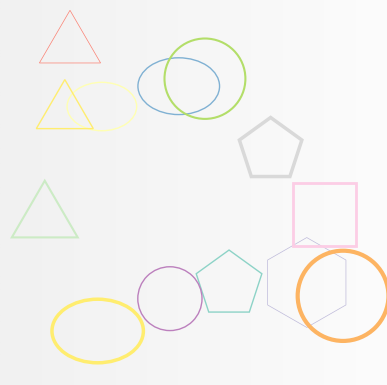[{"shape": "pentagon", "thickness": 1, "radius": 0.45, "center": [0.591, 0.261]}, {"shape": "oval", "thickness": 1, "radius": 0.45, "center": [0.263, 0.723]}, {"shape": "hexagon", "thickness": 0.5, "radius": 0.58, "center": [0.792, 0.266]}, {"shape": "triangle", "thickness": 0.5, "radius": 0.46, "center": [0.181, 0.882]}, {"shape": "oval", "thickness": 1, "radius": 0.53, "center": [0.461, 0.776]}, {"shape": "circle", "thickness": 3, "radius": 0.59, "center": [0.885, 0.232]}, {"shape": "circle", "thickness": 1.5, "radius": 0.52, "center": [0.529, 0.796]}, {"shape": "square", "thickness": 2, "radius": 0.41, "center": [0.837, 0.443]}, {"shape": "pentagon", "thickness": 2.5, "radius": 0.42, "center": [0.698, 0.61]}, {"shape": "circle", "thickness": 1, "radius": 0.41, "center": [0.438, 0.224]}, {"shape": "triangle", "thickness": 1.5, "radius": 0.49, "center": [0.116, 0.432]}, {"shape": "triangle", "thickness": 1, "radius": 0.42, "center": [0.167, 0.708]}, {"shape": "oval", "thickness": 2.5, "radius": 0.59, "center": [0.252, 0.14]}]